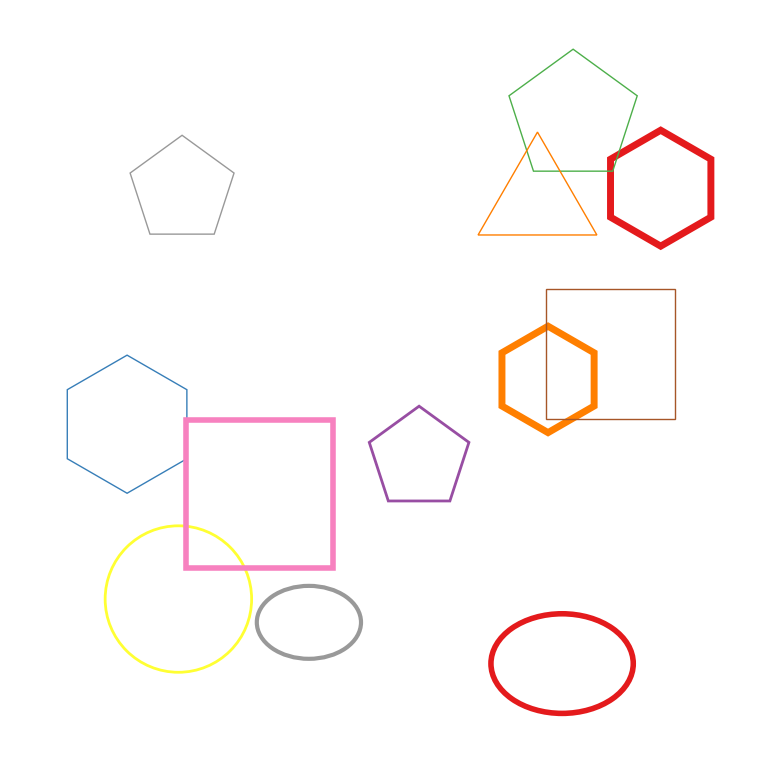[{"shape": "hexagon", "thickness": 2.5, "radius": 0.38, "center": [0.858, 0.756]}, {"shape": "oval", "thickness": 2, "radius": 0.46, "center": [0.73, 0.138]}, {"shape": "hexagon", "thickness": 0.5, "radius": 0.45, "center": [0.165, 0.449]}, {"shape": "pentagon", "thickness": 0.5, "radius": 0.44, "center": [0.744, 0.849]}, {"shape": "pentagon", "thickness": 1, "radius": 0.34, "center": [0.544, 0.404]}, {"shape": "hexagon", "thickness": 2.5, "radius": 0.35, "center": [0.712, 0.507]}, {"shape": "triangle", "thickness": 0.5, "radius": 0.45, "center": [0.698, 0.739]}, {"shape": "circle", "thickness": 1, "radius": 0.48, "center": [0.232, 0.222]}, {"shape": "square", "thickness": 0.5, "radius": 0.42, "center": [0.793, 0.541]}, {"shape": "square", "thickness": 2, "radius": 0.48, "center": [0.337, 0.359]}, {"shape": "pentagon", "thickness": 0.5, "radius": 0.35, "center": [0.236, 0.753]}, {"shape": "oval", "thickness": 1.5, "radius": 0.34, "center": [0.401, 0.192]}]